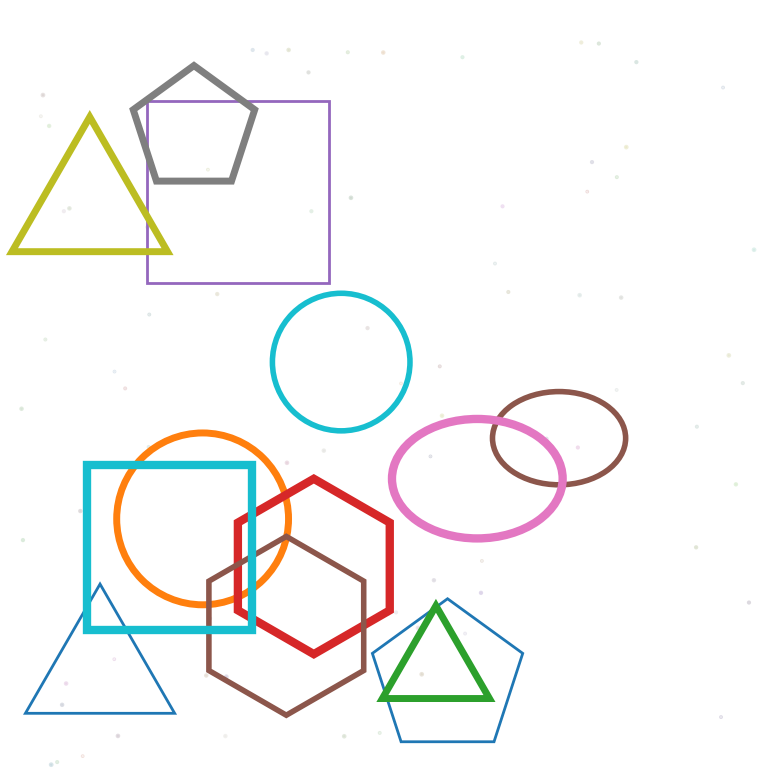[{"shape": "triangle", "thickness": 1, "radius": 0.56, "center": [0.13, 0.13]}, {"shape": "pentagon", "thickness": 1, "radius": 0.51, "center": [0.581, 0.12]}, {"shape": "circle", "thickness": 2.5, "radius": 0.56, "center": [0.263, 0.326]}, {"shape": "triangle", "thickness": 2.5, "radius": 0.4, "center": [0.566, 0.133]}, {"shape": "hexagon", "thickness": 3, "radius": 0.57, "center": [0.408, 0.264]}, {"shape": "square", "thickness": 1, "radius": 0.59, "center": [0.31, 0.751]}, {"shape": "hexagon", "thickness": 2, "radius": 0.58, "center": [0.372, 0.187]}, {"shape": "oval", "thickness": 2, "radius": 0.43, "center": [0.726, 0.431]}, {"shape": "oval", "thickness": 3, "radius": 0.55, "center": [0.62, 0.378]}, {"shape": "pentagon", "thickness": 2.5, "radius": 0.41, "center": [0.252, 0.832]}, {"shape": "triangle", "thickness": 2.5, "radius": 0.58, "center": [0.117, 0.731]}, {"shape": "square", "thickness": 3, "radius": 0.53, "center": [0.22, 0.289]}, {"shape": "circle", "thickness": 2, "radius": 0.45, "center": [0.443, 0.53]}]